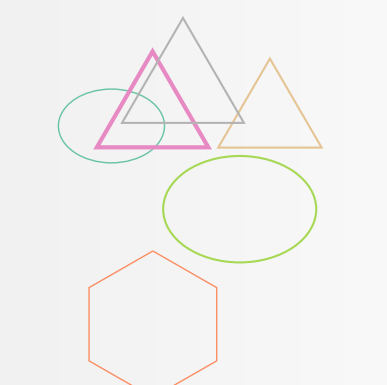[{"shape": "oval", "thickness": 1, "radius": 0.68, "center": [0.288, 0.673]}, {"shape": "hexagon", "thickness": 1, "radius": 0.95, "center": [0.395, 0.158]}, {"shape": "triangle", "thickness": 3, "radius": 0.83, "center": [0.394, 0.7]}, {"shape": "oval", "thickness": 1.5, "radius": 0.99, "center": [0.619, 0.457]}, {"shape": "triangle", "thickness": 1.5, "radius": 0.77, "center": [0.697, 0.694]}, {"shape": "triangle", "thickness": 1.5, "radius": 0.91, "center": [0.472, 0.772]}]